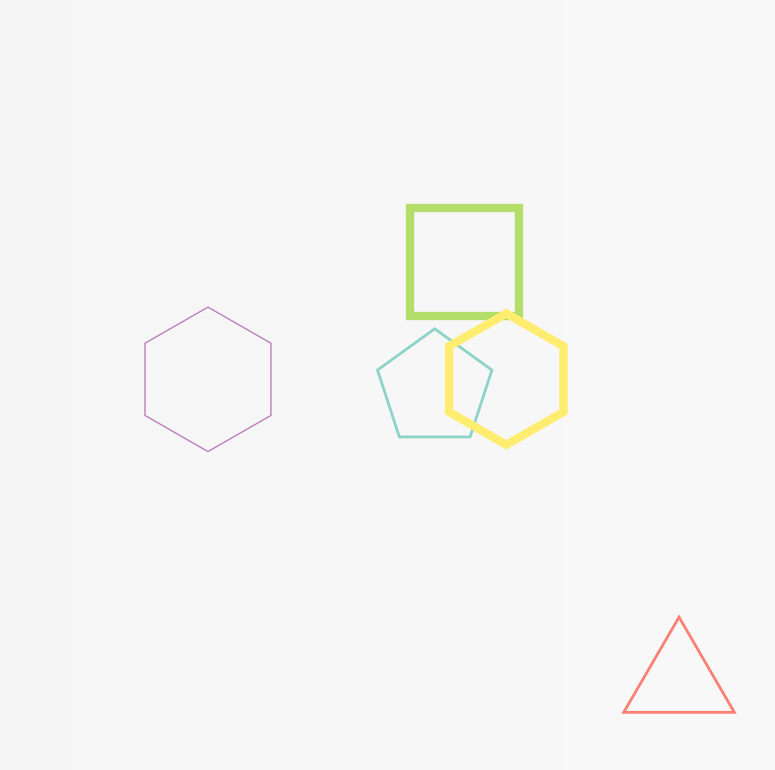[{"shape": "pentagon", "thickness": 1, "radius": 0.39, "center": [0.561, 0.495]}, {"shape": "triangle", "thickness": 1, "radius": 0.41, "center": [0.876, 0.116]}, {"shape": "square", "thickness": 3, "radius": 0.35, "center": [0.599, 0.66]}, {"shape": "hexagon", "thickness": 0.5, "radius": 0.47, "center": [0.268, 0.507]}, {"shape": "hexagon", "thickness": 3, "radius": 0.43, "center": [0.653, 0.508]}]